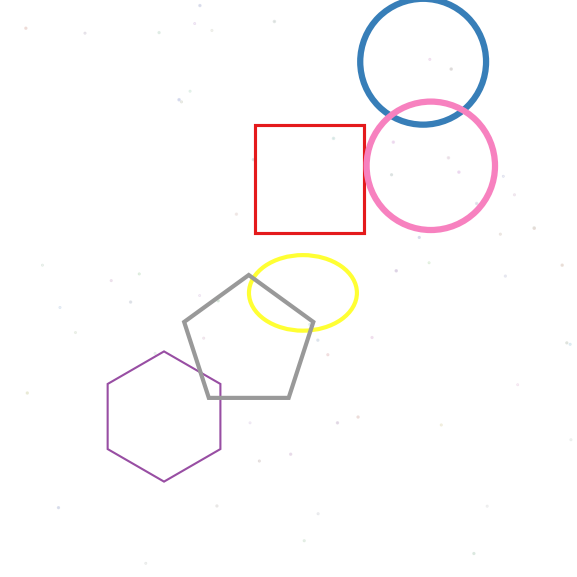[{"shape": "square", "thickness": 1.5, "radius": 0.47, "center": [0.536, 0.689]}, {"shape": "circle", "thickness": 3, "radius": 0.54, "center": [0.733, 0.892]}, {"shape": "hexagon", "thickness": 1, "radius": 0.56, "center": [0.284, 0.278]}, {"shape": "oval", "thickness": 2, "radius": 0.47, "center": [0.525, 0.492]}, {"shape": "circle", "thickness": 3, "radius": 0.56, "center": [0.746, 0.712]}, {"shape": "pentagon", "thickness": 2, "radius": 0.59, "center": [0.431, 0.405]}]